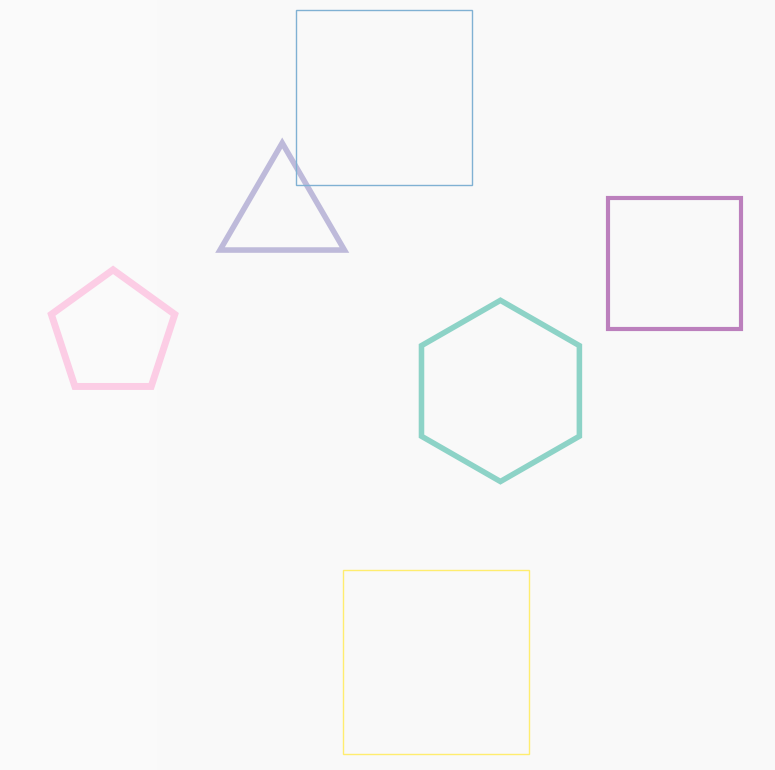[{"shape": "hexagon", "thickness": 2, "radius": 0.59, "center": [0.646, 0.492]}, {"shape": "triangle", "thickness": 2, "radius": 0.46, "center": [0.364, 0.722]}, {"shape": "square", "thickness": 0.5, "radius": 0.57, "center": [0.496, 0.873]}, {"shape": "pentagon", "thickness": 2.5, "radius": 0.42, "center": [0.146, 0.566]}, {"shape": "square", "thickness": 1.5, "radius": 0.43, "center": [0.87, 0.658]}, {"shape": "square", "thickness": 0.5, "radius": 0.6, "center": [0.563, 0.14]}]